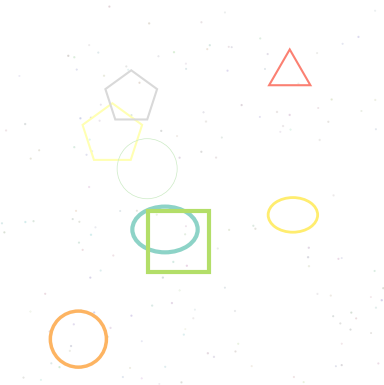[{"shape": "oval", "thickness": 3, "radius": 0.42, "center": [0.429, 0.404]}, {"shape": "pentagon", "thickness": 1.5, "radius": 0.41, "center": [0.292, 0.65]}, {"shape": "triangle", "thickness": 1.5, "radius": 0.31, "center": [0.753, 0.81]}, {"shape": "circle", "thickness": 2.5, "radius": 0.36, "center": [0.204, 0.119]}, {"shape": "square", "thickness": 3, "radius": 0.39, "center": [0.463, 0.372]}, {"shape": "pentagon", "thickness": 1.5, "radius": 0.35, "center": [0.341, 0.747]}, {"shape": "circle", "thickness": 0.5, "radius": 0.39, "center": [0.382, 0.562]}, {"shape": "oval", "thickness": 2, "radius": 0.32, "center": [0.761, 0.442]}]